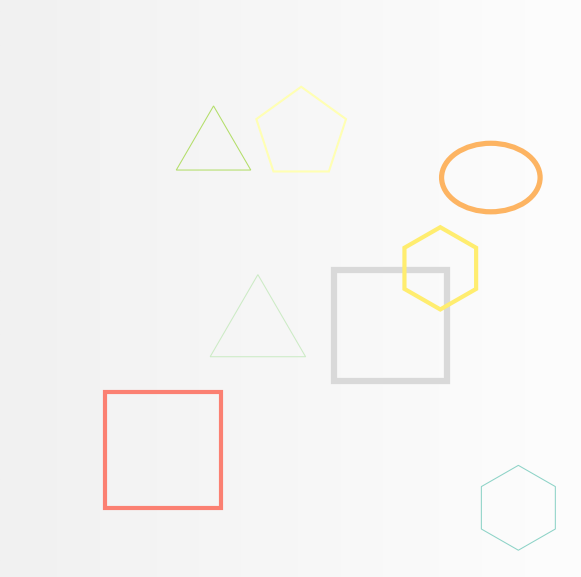[{"shape": "hexagon", "thickness": 0.5, "radius": 0.37, "center": [0.892, 0.12]}, {"shape": "pentagon", "thickness": 1, "radius": 0.41, "center": [0.518, 0.768]}, {"shape": "square", "thickness": 2, "radius": 0.5, "center": [0.28, 0.22]}, {"shape": "oval", "thickness": 2.5, "radius": 0.42, "center": [0.844, 0.692]}, {"shape": "triangle", "thickness": 0.5, "radius": 0.37, "center": [0.367, 0.742]}, {"shape": "square", "thickness": 3, "radius": 0.48, "center": [0.672, 0.436]}, {"shape": "triangle", "thickness": 0.5, "radius": 0.47, "center": [0.444, 0.429]}, {"shape": "hexagon", "thickness": 2, "radius": 0.36, "center": [0.757, 0.534]}]